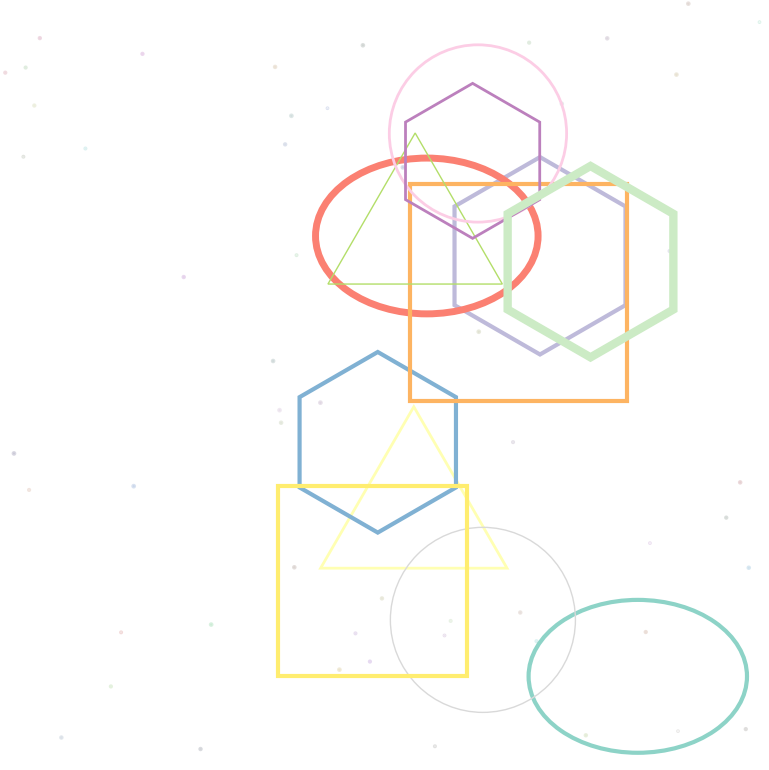[{"shape": "oval", "thickness": 1.5, "radius": 0.71, "center": [0.828, 0.122]}, {"shape": "triangle", "thickness": 1, "radius": 0.7, "center": [0.537, 0.332]}, {"shape": "hexagon", "thickness": 1.5, "radius": 0.64, "center": [0.701, 0.668]}, {"shape": "oval", "thickness": 2.5, "radius": 0.72, "center": [0.554, 0.694]}, {"shape": "hexagon", "thickness": 1.5, "radius": 0.59, "center": [0.491, 0.426]}, {"shape": "square", "thickness": 1.5, "radius": 0.71, "center": [0.673, 0.62]}, {"shape": "triangle", "thickness": 0.5, "radius": 0.65, "center": [0.539, 0.696]}, {"shape": "circle", "thickness": 1, "radius": 0.58, "center": [0.621, 0.827]}, {"shape": "circle", "thickness": 0.5, "radius": 0.6, "center": [0.627, 0.195]}, {"shape": "hexagon", "thickness": 1, "radius": 0.5, "center": [0.614, 0.791]}, {"shape": "hexagon", "thickness": 3, "radius": 0.62, "center": [0.767, 0.66]}, {"shape": "square", "thickness": 1.5, "radius": 0.62, "center": [0.483, 0.246]}]